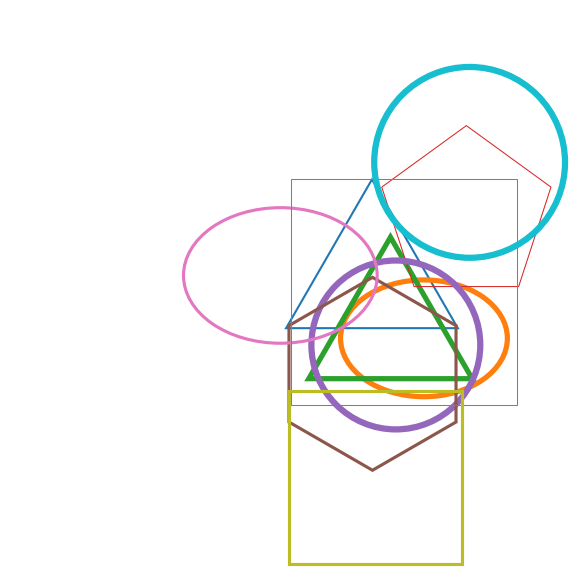[{"shape": "triangle", "thickness": 1, "radius": 0.86, "center": [0.644, 0.517]}, {"shape": "oval", "thickness": 2.5, "radius": 0.72, "center": [0.734, 0.413]}, {"shape": "triangle", "thickness": 2.5, "radius": 0.82, "center": [0.676, 0.425]}, {"shape": "pentagon", "thickness": 0.5, "radius": 0.77, "center": [0.808, 0.628]}, {"shape": "circle", "thickness": 3, "radius": 0.73, "center": [0.685, 0.402]}, {"shape": "hexagon", "thickness": 1.5, "radius": 0.84, "center": [0.645, 0.352]}, {"shape": "oval", "thickness": 1.5, "radius": 0.84, "center": [0.485, 0.522]}, {"shape": "square", "thickness": 0.5, "radius": 0.98, "center": [0.7, 0.494]}, {"shape": "square", "thickness": 1.5, "radius": 0.75, "center": [0.65, 0.172]}, {"shape": "circle", "thickness": 3, "radius": 0.83, "center": [0.813, 0.718]}]